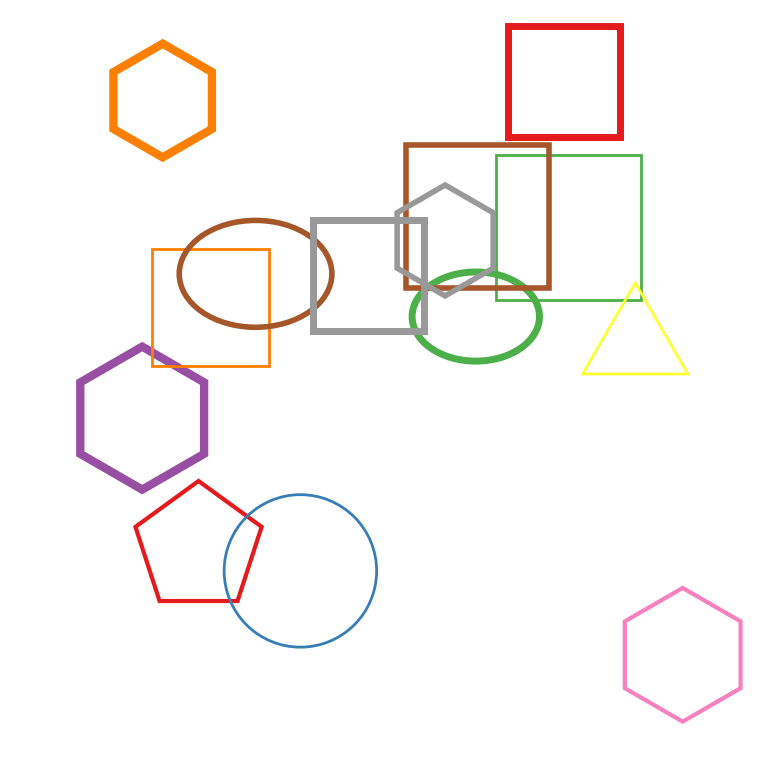[{"shape": "pentagon", "thickness": 1.5, "radius": 0.43, "center": [0.258, 0.289]}, {"shape": "square", "thickness": 2.5, "radius": 0.36, "center": [0.732, 0.894]}, {"shape": "circle", "thickness": 1, "radius": 0.5, "center": [0.39, 0.259]}, {"shape": "square", "thickness": 1, "radius": 0.47, "center": [0.739, 0.704]}, {"shape": "oval", "thickness": 2.5, "radius": 0.41, "center": [0.618, 0.589]}, {"shape": "hexagon", "thickness": 3, "radius": 0.46, "center": [0.185, 0.457]}, {"shape": "hexagon", "thickness": 3, "radius": 0.37, "center": [0.211, 0.869]}, {"shape": "square", "thickness": 1, "radius": 0.38, "center": [0.273, 0.601]}, {"shape": "triangle", "thickness": 1, "radius": 0.39, "center": [0.825, 0.554]}, {"shape": "oval", "thickness": 2, "radius": 0.5, "center": [0.332, 0.644]}, {"shape": "square", "thickness": 2, "radius": 0.46, "center": [0.62, 0.719]}, {"shape": "hexagon", "thickness": 1.5, "radius": 0.43, "center": [0.887, 0.15]}, {"shape": "square", "thickness": 2.5, "radius": 0.36, "center": [0.478, 0.642]}, {"shape": "hexagon", "thickness": 2, "radius": 0.36, "center": [0.578, 0.688]}]